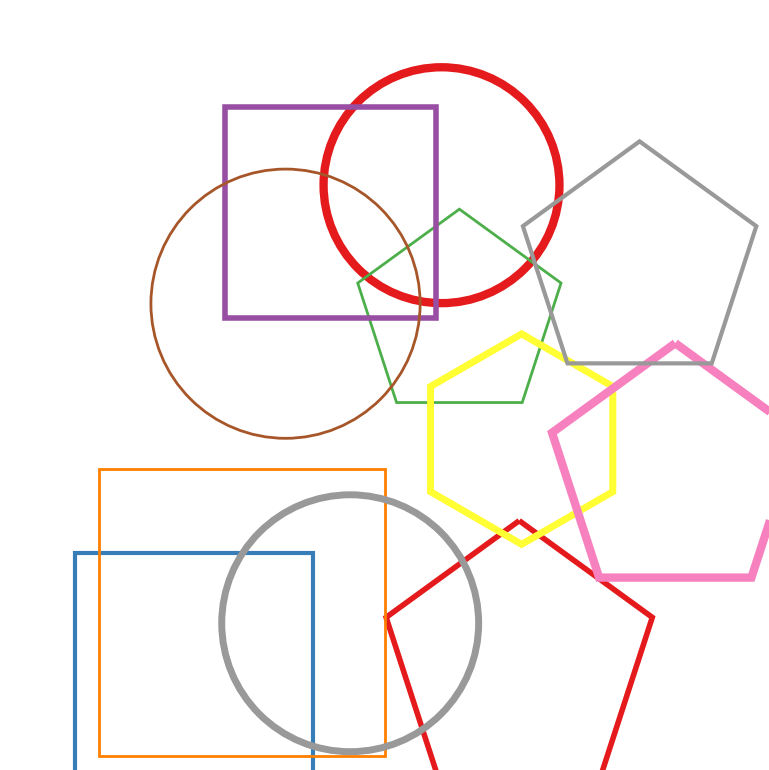[{"shape": "circle", "thickness": 3, "radius": 0.77, "center": [0.573, 0.759]}, {"shape": "pentagon", "thickness": 2, "radius": 0.91, "center": [0.674, 0.142]}, {"shape": "square", "thickness": 1.5, "radius": 0.77, "center": [0.252, 0.128]}, {"shape": "pentagon", "thickness": 1, "radius": 0.69, "center": [0.597, 0.59]}, {"shape": "square", "thickness": 2, "radius": 0.69, "center": [0.429, 0.724]}, {"shape": "square", "thickness": 1, "radius": 0.93, "center": [0.314, 0.205]}, {"shape": "hexagon", "thickness": 2.5, "radius": 0.68, "center": [0.677, 0.43]}, {"shape": "circle", "thickness": 1, "radius": 0.87, "center": [0.371, 0.606]}, {"shape": "pentagon", "thickness": 3, "radius": 0.84, "center": [0.877, 0.386]}, {"shape": "circle", "thickness": 2.5, "radius": 0.83, "center": [0.455, 0.191]}, {"shape": "pentagon", "thickness": 1.5, "radius": 0.8, "center": [0.831, 0.657]}]